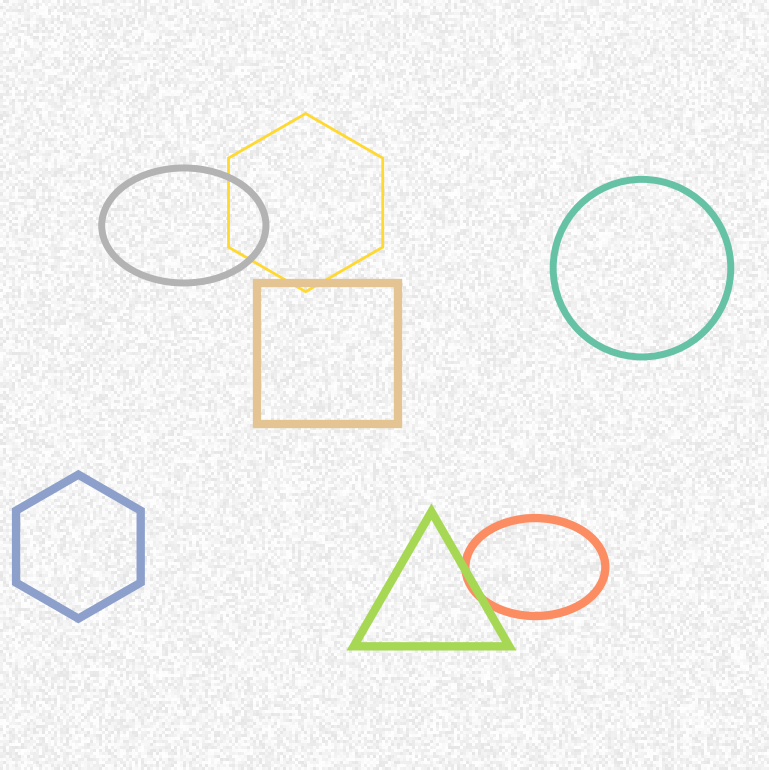[{"shape": "circle", "thickness": 2.5, "radius": 0.58, "center": [0.834, 0.652]}, {"shape": "oval", "thickness": 3, "radius": 0.45, "center": [0.695, 0.264]}, {"shape": "hexagon", "thickness": 3, "radius": 0.47, "center": [0.102, 0.29]}, {"shape": "triangle", "thickness": 3, "radius": 0.58, "center": [0.56, 0.219]}, {"shape": "hexagon", "thickness": 1, "radius": 0.58, "center": [0.397, 0.737]}, {"shape": "square", "thickness": 3, "radius": 0.46, "center": [0.425, 0.541]}, {"shape": "oval", "thickness": 2.5, "radius": 0.53, "center": [0.239, 0.707]}]